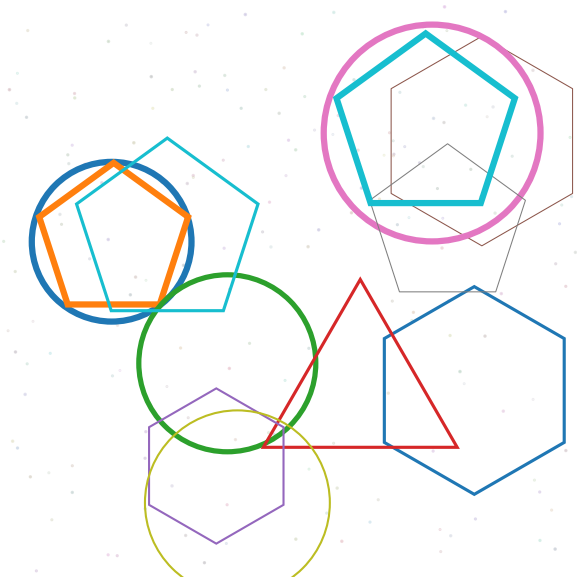[{"shape": "circle", "thickness": 3, "radius": 0.69, "center": [0.193, 0.581]}, {"shape": "hexagon", "thickness": 1.5, "radius": 0.9, "center": [0.821, 0.323]}, {"shape": "pentagon", "thickness": 3, "radius": 0.68, "center": [0.197, 0.582]}, {"shape": "circle", "thickness": 2.5, "radius": 0.77, "center": [0.394, 0.37]}, {"shape": "triangle", "thickness": 1.5, "radius": 0.97, "center": [0.624, 0.321]}, {"shape": "hexagon", "thickness": 1, "radius": 0.67, "center": [0.375, 0.192]}, {"shape": "hexagon", "thickness": 0.5, "radius": 0.91, "center": [0.834, 0.755]}, {"shape": "circle", "thickness": 3, "radius": 0.94, "center": [0.748, 0.769]}, {"shape": "pentagon", "thickness": 0.5, "radius": 0.71, "center": [0.775, 0.608]}, {"shape": "circle", "thickness": 1, "radius": 0.8, "center": [0.411, 0.128]}, {"shape": "pentagon", "thickness": 3, "radius": 0.81, "center": [0.737, 0.779]}, {"shape": "pentagon", "thickness": 1.5, "radius": 0.83, "center": [0.29, 0.595]}]